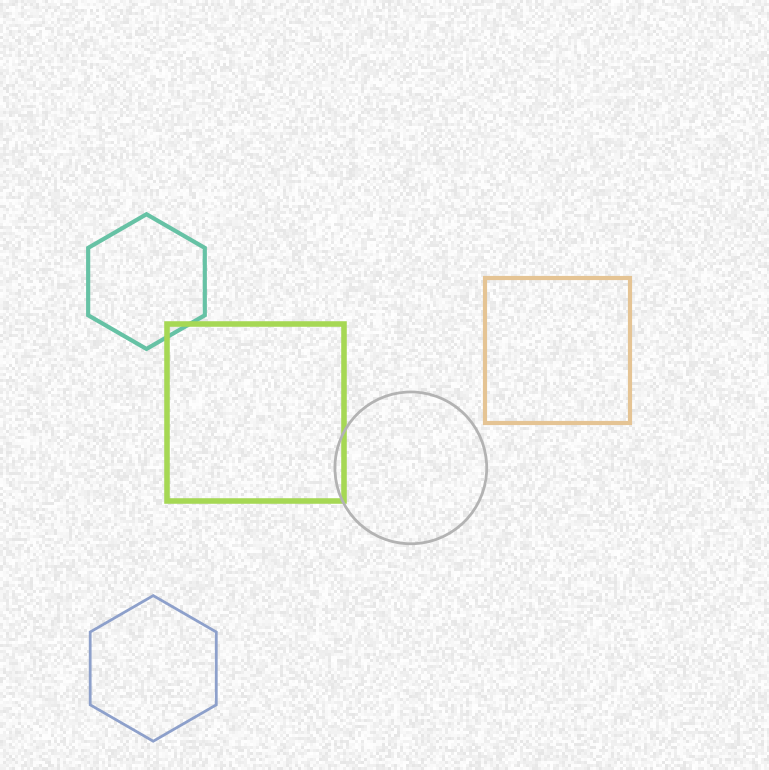[{"shape": "hexagon", "thickness": 1.5, "radius": 0.44, "center": [0.19, 0.634]}, {"shape": "hexagon", "thickness": 1, "radius": 0.47, "center": [0.199, 0.132]}, {"shape": "square", "thickness": 2, "radius": 0.57, "center": [0.332, 0.464]}, {"shape": "square", "thickness": 1.5, "radius": 0.47, "center": [0.724, 0.545]}, {"shape": "circle", "thickness": 1, "radius": 0.49, "center": [0.534, 0.392]}]